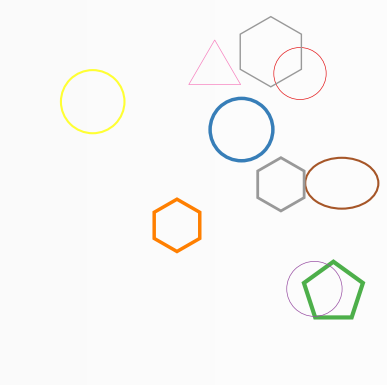[{"shape": "circle", "thickness": 0.5, "radius": 0.34, "center": [0.774, 0.809]}, {"shape": "circle", "thickness": 2.5, "radius": 0.41, "center": [0.623, 0.663]}, {"shape": "pentagon", "thickness": 3, "radius": 0.4, "center": [0.86, 0.24]}, {"shape": "circle", "thickness": 0.5, "radius": 0.36, "center": [0.811, 0.25]}, {"shape": "hexagon", "thickness": 2.5, "radius": 0.34, "center": [0.457, 0.415]}, {"shape": "circle", "thickness": 1.5, "radius": 0.41, "center": [0.239, 0.736]}, {"shape": "oval", "thickness": 1.5, "radius": 0.47, "center": [0.882, 0.524]}, {"shape": "triangle", "thickness": 0.5, "radius": 0.39, "center": [0.554, 0.819]}, {"shape": "hexagon", "thickness": 1, "radius": 0.46, "center": [0.699, 0.866]}, {"shape": "hexagon", "thickness": 2, "radius": 0.35, "center": [0.725, 0.521]}]